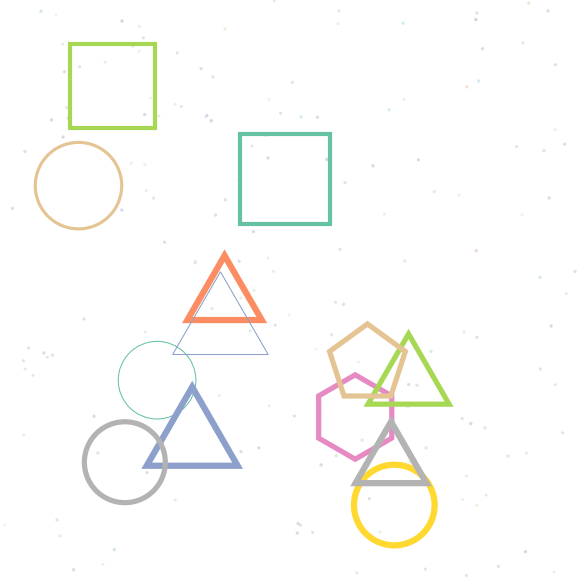[{"shape": "circle", "thickness": 0.5, "radius": 0.34, "center": [0.272, 0.341]}, {"shape": "square", "thickness": 2, "radius": 0.39, "center": [0.493, 0.689]}, {"shape": "triangle", "thickness": 3, "radius": 0.37, "center": [0.389, 0.482]}, {"shape": "triangle", "thickness": 0.5, "radius": 0.48, "center": [0.382, 0.433]}, {"shape": "triangle", "thickness": 3, "radius": 0.45, "center": [0.333, 0.238]}, {"shape": "hexagon", "thickness": 2.5, "radius": 0.37, "center": [0.615, 0.277]}, {"shape": "triangle", "thickness": 2.5, "radius": 0.41, "center": [0.707, 0.34]}, {"shape": "square", "thickness": 2, "radius": 0.37, "center": [0.195, 0.85]}, {"shape": "circle", "thickness": 3, "radius": 0.35, "center": [0.683, 0.125]}, {"shape": "pentagon", "thickness": 2.5, "radius": 0.34, "center": [0.636, 0.369]}, {"shape": "circle", "thickness": 1.5, "radius": 0.37, "center": [0.136, 0.678]}, {"shape": "circle", "thickness": 2.5, "radius": 0.35, "center": [0.216, 0.199]}, {"shape": "triangle", "thickness": 3, "radius": 0.35, "center": [0.677, 0.198]}]